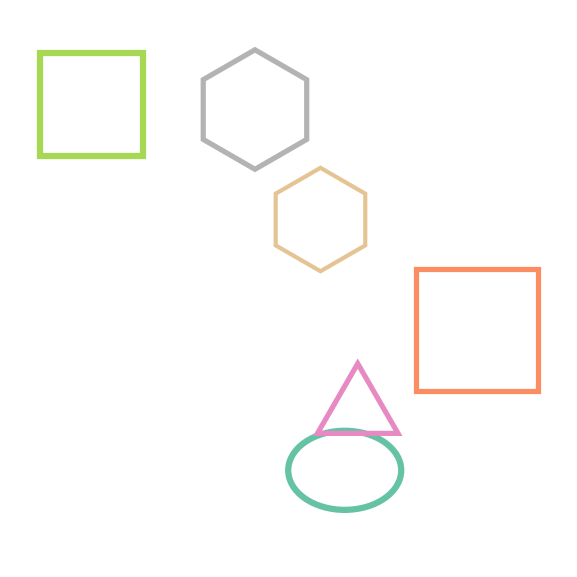[{"shape": "oval", "thickness": 3, "radius": 0.49, "center": [0.597, 0.185]}, {"shape": "square", "thickness": 2.5, "radius": 0.53, "center": [0.826, 0.427]}, {"shape": "triangle", "thickness": 2.5, "radius": 0.4, "center": [0.619, 0.289]}, {"shape": "square", "thickness": 3, "radius": 0.45, "center": [0.159, 0.818]}, {"shape": "hexagon", "thickness": 2, "radius": 0.45, "center": [0.555, 0.619]}, {"shape": "hexagon", "thickness": 2.5, "radius": 0.52, "center": [0.442, 0.809]}]